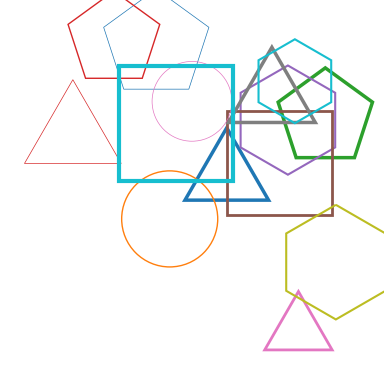[{"shape": "pentagon", "thickness": 0.5, "radius": 0.72, "center": [0.406, 0.885]}, {"shape": "triangle", "thickness": 2.5, "radius": 0.63, "center": [0.589, 0.543]}, {"shape": "circle", "thickness": 1, "radius": 0.62, "center": [0.441, 0.431]}, {"shape": "pentagon", "thickness": 2.5, "radius": 0.64, "center": [0.845, 0.695]}, {"shape": "pentagon", "thickness": 1, "radius": 0.63, "center": [0.296, 0.898]}, {"shape": "triangle", "thickness": 0.5, "radius": 0.73, "center": [0.189, 0.648]}, {"shape": "hexagon", "thickness": 1.5, "radius": 0.71, "center": [0.748, 0.688]}, {"shape": "square", "thickness": 2, "radius": 0.68, "center": [0.726, 0.577]}, {"shape": "triangle", "thickness": 2, "radius": 0.51, "center": [0.775, 0.142]}, {"shape": "circle", "thickness": 0.5, "radius": 0.52, "center": [0.499, 0.737]}, {"shape": "triangle", "thickness": 2.5, "radius": 0.65, "center": [0.706, 0.747]}, {"shape": "hexagon", "thickness": 1.5, "radius": 0.74, "center": [0.872, 0.319]}, {"shape": "square", "thickness": 3, "radius": 0.75, "center": [0.457, 0.68]}, {"shape": "hexagon", "thickness": 1.5, "radius": 0.54, "center": [0.766, 0.789]}]